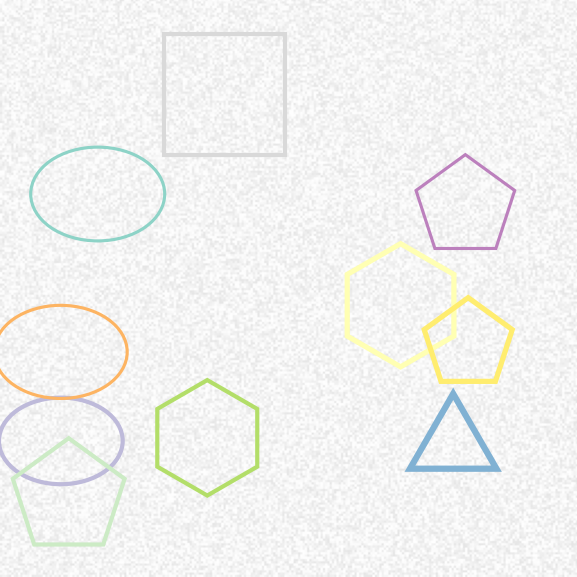[{"shape": "oval", "thickness": 1.5, "radius": 0.58, "center": [0.169, 0.663]}, {"shape": "hexagon", "thickness": 2.5, "radius": 0.53, "center": [0.694, 0.471]}, {"shape": "oval", "thickness": 2, "radius": 0.54, "center": [0.105, 0.236]}, {"shape": "triangle", "thickness": 3, "radius": 0.43, "center": [0.785, 0.231]}, {"shape": "oval", "thickness": 1.5, "radius": 0.58, "center": [0.105, 0.39]}, {"shape": "hexagon", "thickness": 2, "radius": 0.5, "center": [0.359, 0.241]}, {"shape": "square", "thickness": 2, "radius": 0.52, "center": [0.389, 0.835]}, {"shape": "pentagon", "thickness": 1.5, "radius": 0.45, "center": [0.806, 0.642]}, {"shape": "pentagon", "thickness": 2, "radius": 0.51, "center": [0.119, 0.139]}, {"shape": "pentagon", "thickness": 2.5, "radius": 0.4, "center": [0.811, 0.404]}]